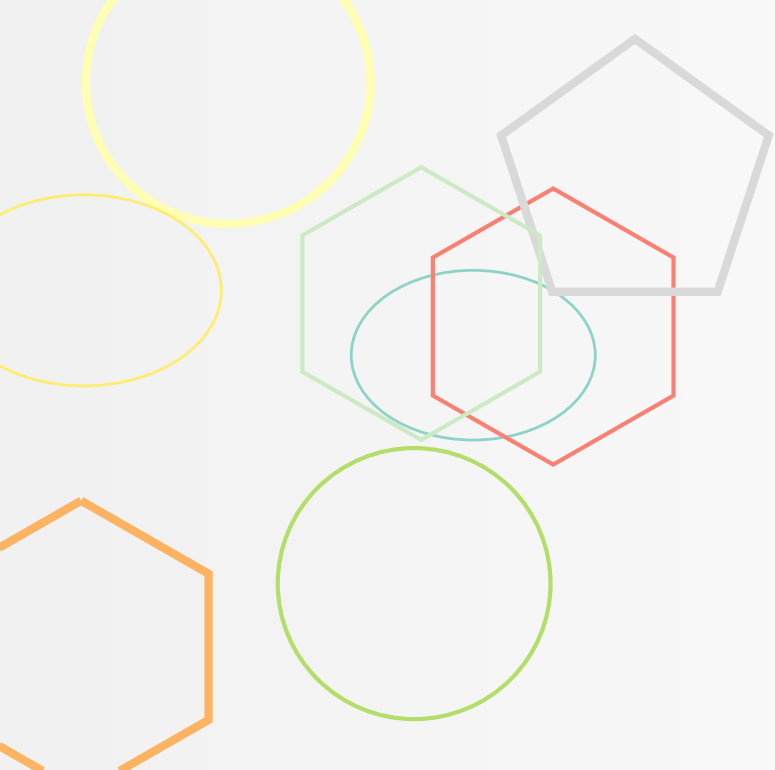[{"shape": "oval", "thickness": 1, "radius": 0.79, "center": [0.611, 0.539]}, {"shape": "circle", "thickness": 3, "radius": 0.92, "center": [0.294, 0.893]}, {"shape": "hexagon", "thickness": 1.5, "radius": 0.9, "center": [0.714, 0.576]}, {"shape": "hexagon", "thickness": 3, "radius": 0.95, "center": [0.105, 0.16]}, {"shape": "circle", "thickness": 1.5, "radius": 0.88, "center": [0.534, 0.242]}, {"shape": "pentagon", "thickness": 3, "radius": 0.91, "center": [0.819, 0.768]}, {"shape": "hexagon", "thickness": 1.5, "radius": 0.89, "center": [0.544, 0.606]}, {"shape": "oval", "thickness": 1, "radius": 0.89, "center": [0.108, 0.623]}]